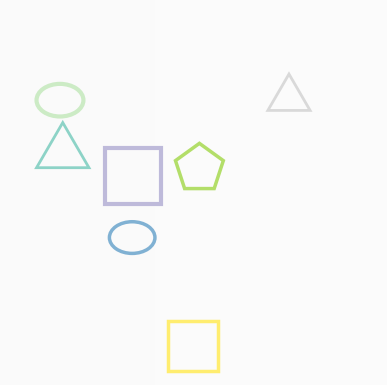[{"shape": "triangle", "thickness": 2, "radius": 0.39, "center": [0.162, 0.603]}, {"shape": "square", "thickness": 3, "radius": 0.36, "center": [0.343, 0.543]}, {"shape": "oval", "thickness": 2.5, "radius": 0.29, "center": [0.341, 0.383]}, {"shape": "pentagon", "thickness": 2.5, "radius": 0.32, "center": [0.515, 0.563]}, {"shape": "triangle", "thickness": 2, "radius": 0.31, "center": [0.746, 0.745]}, {"shape": "oval", "thickness": 3, "radius": 0.3, "center": [0.155, 0.74]}, {"shape": "square", "thickness": 2.5, "radius": 0.32, "center": [0.498, 0.101]}]